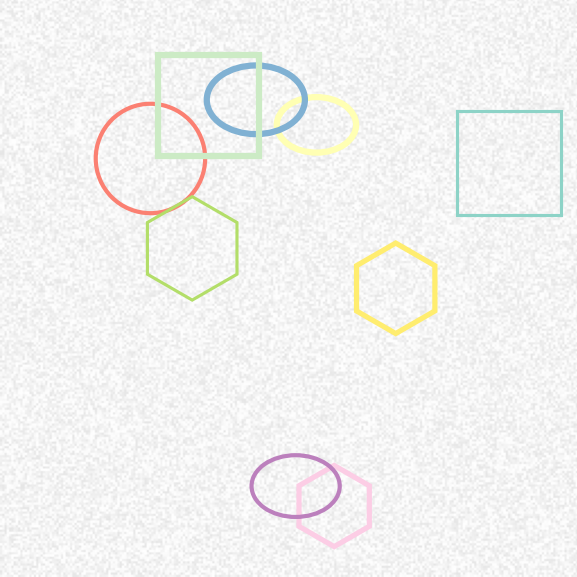[{"shape": "square", "thickness": 1.5, "radius": 0.45, "center": [0.881, 0.717]}, {"shape": "oval", "thickness": 3, "radius": 0.34, "center": [0.548, 0.783]}, {"shape": "circle", "thickness": 2, "radius": 0.47, "center": [0.261, 0.725]}, {"shape": "oval", "thickness": 3, "radius": 0.42, "center": [0.443, 0.826]}, {"shape": "hexagon", "thickness": 1.5, "radius": 0.45, "center": [0.333, 0.569]}, {"shape": "hexagon", "thickness": 2.5, "radius": 0.35, "center": [0.579, 0.123]}, {"shape": "oval", "thickness": 2, "radius": 0.38, "center": [0.512, 0.157]}, {"shape": "square", "thickness": 3, "radius": 0.44, "center": [0.361, 0.816]}, {"shape": "hexagon", "thickness": 2.5, "radius": 0.39, "center": [0.685, 0.5]}]